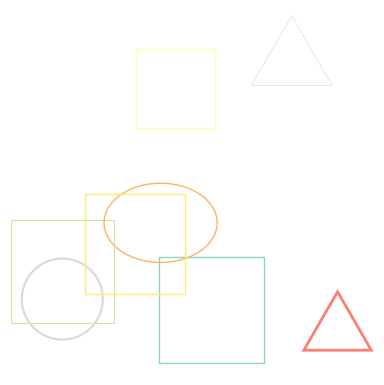[{"shape": "square", "thickness": 1, "radius": 0.68, "center": [0.55, 0.195]}, {"shape": "square", "thickness": 1, "radius": 0.51, "center": [0.456, 0.771]}, {"shape": "triangle", "thickness": 2, "radius": 0.51, "center": [0.877, 0.141]}, {"shape": "oval", "thickness": 1, "radius": 0.73, "center": [0.417, 0.421]}, {"shape": "square", "thickness": 0.5, "radius": 0.67, "center": [0.162, 0.294]}, {"shape": "circle", "thickness": 1.5, "radius": 0.53, "center": [0.162, 0.223]}, {"shape": "triangle", "thickness": 0.5, "radius": 0.61, "center": [0.758, 0.838]}, {"shape": "square", "thickness": 1, "radius": 0.65, "center": [0.352, 0.366]}]